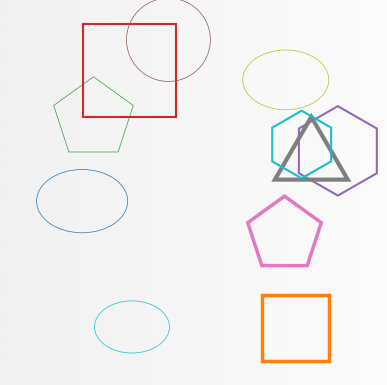[{"shape": "oval", "thickness": 0.5, "radius": 0.59, "center": [0.212, 0.478]}, {"shape": "square", "thickness": 2.5, "radius": 0.43, "center": [0.762, 0.149]}, {"shape": "pentagon", "thickness": 0.5, "radius": 0.54, "center": [0.241, 0.693]}, {"shape": "square", "thickness": 1.5, "radius": 0.6, "center": [0.333, 0.817]}, {"shape": "hexagon", "thickness": 1.5, "radius": 0.58, "center": [0.872, 0.608]}, {"shape": "circle", "thickness": 0.5, "radius": 0.54, "center": [0.435, 0.897]}, {"shape": "pentagon", "thickness": 2.5, "radius": 0.5, "center": [0.734, 0.391]}, {"shape": "triangle", "thickness": 3, "radius": 0.54, "center": [0.803, 0.588]}, {"shape": "oval", "thickness": 0.5, "radius": 0.55, "center": [0.737, 0.793]}, {"shape": "hexagon", "thickness": 1.5, "radius": 0.44, "center": [0.779, 0.625]}, {"shape": "oval", "thickness": 0.5, "radius": 0.48, "center": [0.341, 0.151]}]